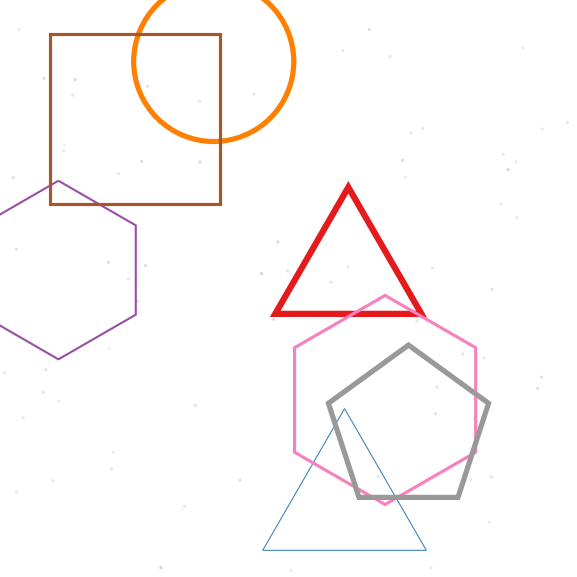[{"shape": "triangle", "thickness": 3, "radius": 0.73, "center": [0.603, 0.529]}, {"shape": "triangle", "thickness": 0.5, "radius": 0.82, "center": [0.597, 0.128]}, {"shape": "hexagon", "thickness": 1, "radius": 0.77, "center": [0.101, 0.532]}, {"shape": "circle", "thickness": 2.5, "radius": 0.69, "center": [0.37, 0.893]}, {"shape": "square", "thickness": 1.5, "radius": 0.74, "center": [0.233, 0.793]}, {"shape": "hexagon", "thickness": 1.5, "radius": 0.91, "center": [0.667, 0.307]}, {"shape": "pentagon", "thickness": 2.5, "radius": 0.73, "center": [0.707, 0.256]}]